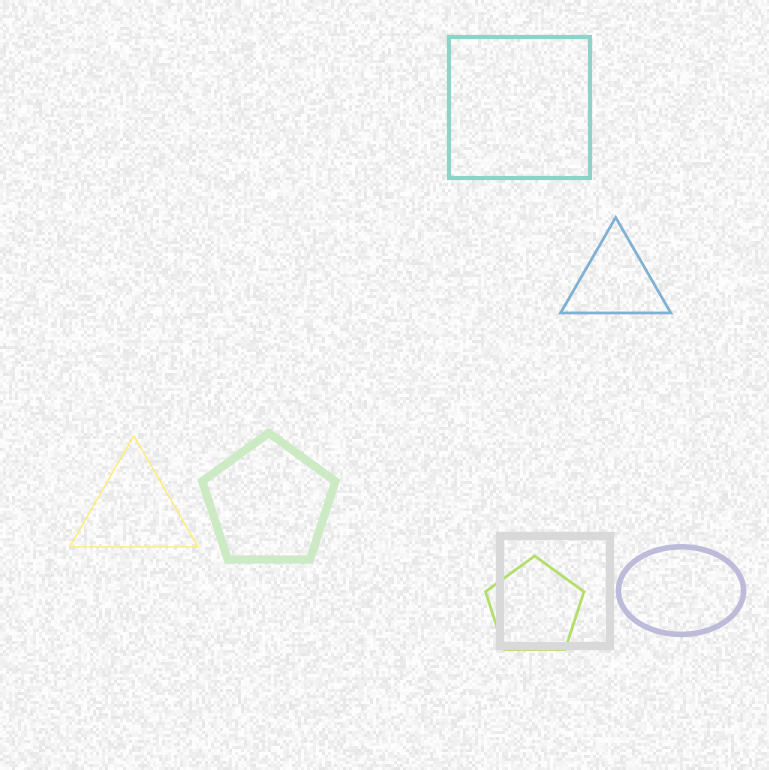[{"shape": "square", "thickness": 1.5, "radius": 0.46, "center": [0.675, 0.86]}, {"shape": "oval", "thickness": 2, "radius": 0.41, "center": [0.884, 0.233]}, {"shape": "triangle", "thickness": 1, "radius": 0.41, "center": [0.8, 0.635]}, {"shape": "pentagon", "thickness": 1, "radius": 0.34, "center": [0.694, 0.211]}, {"shape": "square", "thickness": 3, "radius": 0.36, "center": [0.72, 0.232]}, {"shape": "pentagon", "thickness": 3, "radius": 0.45, "center": [0.349, 0.347]}, {"shape": "triangle", "thickness": 0.5, "radius": 0.48, "center": [0.174, 0.338]}]